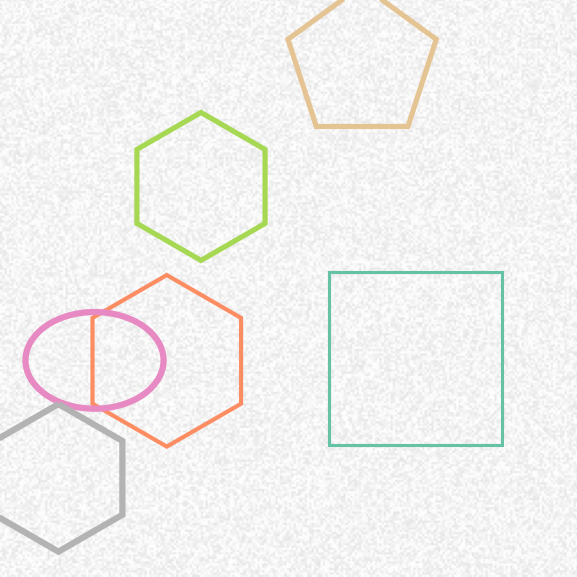[{"shape": "square", "thickness": 1.5, "radius": 0.75, "center": [0.719, 0.378]}, {"shape": "hexagon", "thickness": 2, "radius": 0.74, "center": [0.289, 0.374]}, {"shape": "oval", "thickness": 3, "radius": 0.6, "center": [0.164, 0.375]}, {"shape": "hexagon", "thickness": 2.5, "radius": 0.64, "center": [0.348, 0.676]}, {"shape": "pentagon", "thickness": 2.5, "radius": 0.67, "center": [0.627, 0.889]}, {"shape": "hexagon", "thickness": 3, "radius": 0.64, "center": [0.101, 0.172]}]